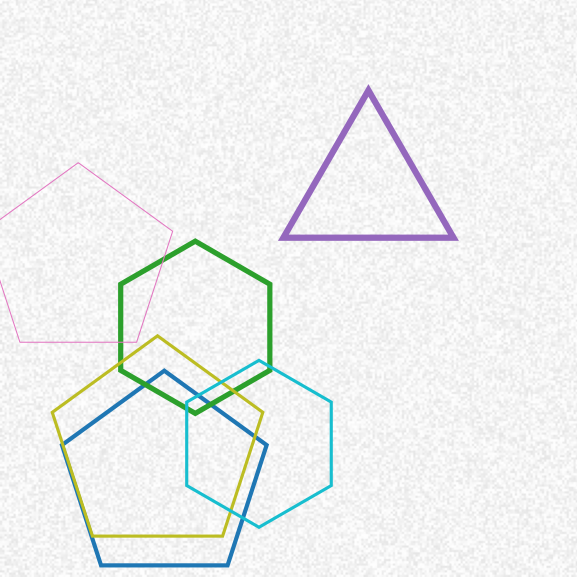[{"shape": "pentagon", "thickness": 2, "radius": 0.93, "center": [0.285, 0.171]}, {"shape": "hexagon", "thickness": 2.5, "radius": 0.75, "center": [0.338, 0.432]}, {"shape": "triangle", "thickness": 3, "radius": 0.85, "center": [0.638, 0.673]}, {"shape": "pentagon", "thickness": 0.5, "radius": 0.86, "center": [0.136, 0.546]}, {"shape": "pentagon", "thickness": 1.5, "radius": 0.96, "center": [0.273, 0.226]}, {"shape": "hexagon", "thickness": 1.5, "radius": 0.72, "center": [0.448, 0.231]}]